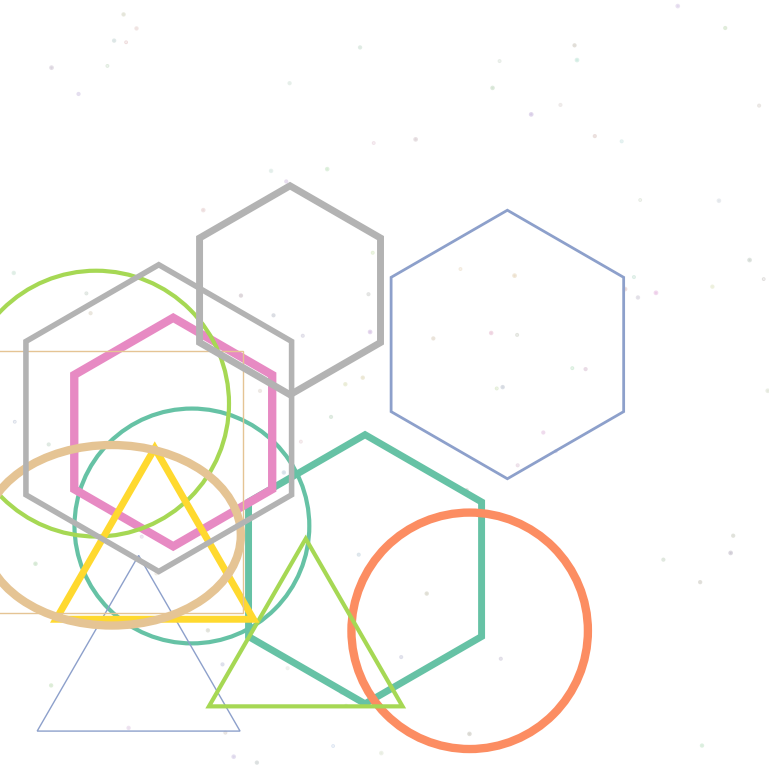[{"shape": "circle", "thickness": 1.5, "radius": 0.76, "center": [0.249, 0.317]}, {"shape": "hexagon", "thickness": 2.5, "radius": 0.87, "center": [0.474, 0.261]}, {"shape": "circle", "thickness": 3, "radius": 0.77, "center": [0.61, 0.181]}, {"shape": "hexagon", "thickness": 1, "radius": 0.87, "center": [0.659, 0.553]}, {"shape": "triangle", "thickness": 0.5, "radius": 0.76, "center": [0.18, 0.127]}, {"shape": "hexagon", "thickness": 3, "radius": 0.74, "center": [0.225, 0.439]}, {"shape": "triangle", "thickness": 1.5, "radius": 0.73, "center": [0.397, 0.155]}, {"shape": "circle", "thickness": 1.5, "radius": 0.86, "center": [0.125, 0.476]}, {"shape": "triangle", "thickness": 2.5, "radius": 0.74, "center": [0.201, 0.27]}, {"shape": "square", "thickness": 0.5, "radius": 0.85, "center": [0.146, 0.374]}, {"shape": "oval", "thickness": 3, "radius": 0.84, "center": [0.145, 0.305]}, {"shape": "hexagon", "thickness": 2, "radius": 1.0, "center": [0.206, 0.457]}, {"shape": "hexagon", "thickness": 2.5, "radius": 0.68, "center": [0.377, 0.623]}]